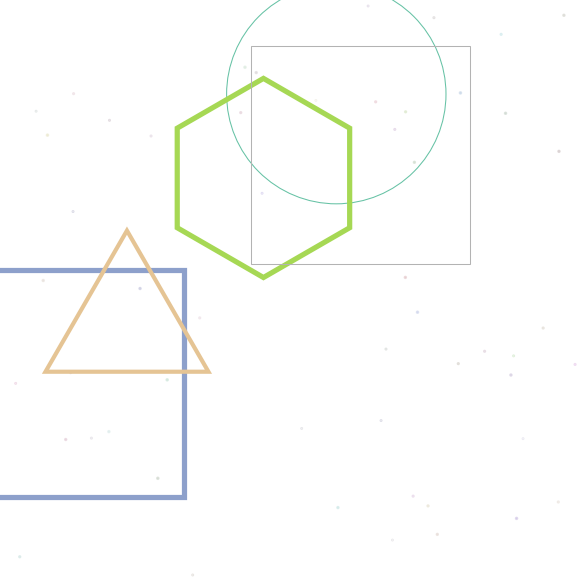[{"shape": "circle", "thickness": 0.5, "radius": 0.95, "center": [0.582, 0.836]}, {"shape": "square", "thickness": 2.5, "radius": 0.98, "center": [0.123, 0.336]}, {"shape": "hexagon", "thickness": 2.5, "radius": 0.86, "center": [0.456, 0.691]}, {"shape": "triangle", "thickness": 2, "radius": 0.81, "center": [0.22, 0.437]}, {"shape": "square", "thickness": 0.5, "radius": 0.94, "center": [0.624, 0.731]}]